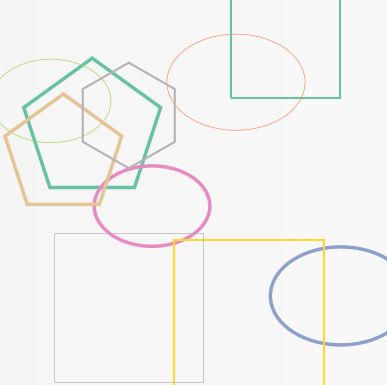[{"shape": "pentagon", "thickness": 2.5, "radius": 0.93, "center": [0.238, 0.663]}, {"shape": "square", "thickness": 1.5, "radius": 0.71, "center": [0.737, 0.887]}, {"shape": "oval", "thickness": 0.5, "radius": 0.89, "center": [0.609, 0.786]}, {"shape": "oval", "thickness": 2.5, "radius": 0.91, "center": [0.88, 0.231]}, {"shape": "oval", "thickness": 2.5, "radius": 0.75, "center": [0.392, 0.465]}, {"shape": "oval", "thickness": 0.5, "radius": 0.77, "center": [0.132, 0.738]}, {"shape": "square", "thickness": 1.5, "radius": 0.96, "center": [0.643, 0.185]}, {"shape": "pentagon", "thickness": 2.5, "radius": 0.79, "center": [0.164, 0.597]}, {"shape": "square", "thickness": 0.5, "radius": 0.96, "center": [0.331, 0.201]}, {"shape": "hexagon", "thickness": 1.5, "radius": 0.69, "center": [0.332, 0.7]}]